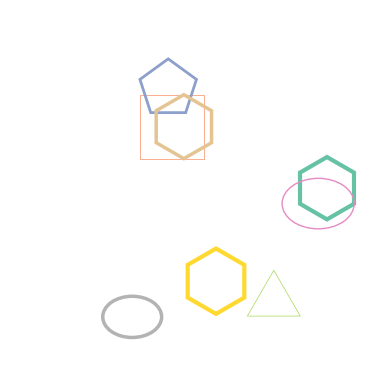[{"shape": "hexagon", "thickness": 3, "radius": 0.4, "center": [0.849, 0.511]}, {"shape": "square", "thickness": 0.5, "radius": 0.41, "center": [0.446, 0.67]}, {"shape": "pentagon", "thickness": 2, "radius": 0.39, "center": [0.437, 0.77]}, {"shape": "oval", "thickness": 1, "radius": 0.47, "center": [0.826, 0.471]}, {"shape": "triangle", "thickness": 0.5, "radius": 0.4, "center": [0.711, 0.219]}, {"shape": "hexagon", "thickness": 3, "radius": 0.42, "center": [0.561, 0.27]}, {"shape": "hexagon", "thickness": 2.5, "radius": 0.42, "center": [0.478, 0.671]}, {"shape": "oval", "thickness": 2.5, "radius": 0.38, "center": [0.343, 0.177]}]